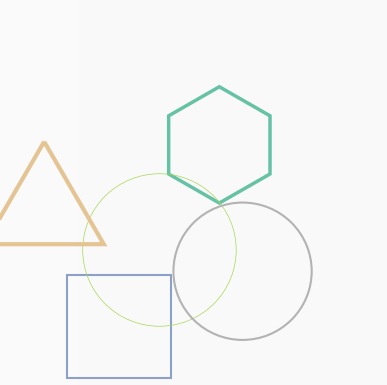[{"shape": "hexagon", "thickness": 2.5, "radius": 0.76, "center": [0.566, 0.624]}, {"shape": "square", "thickness": 1.5, "radius": 0.67, "center": [0.307, 0.151]}, {"shape": "circle", "thickness": 0.5, "radius": 0.99, "center": [0.411, 0.351]}, {"shape": "triangle", "thickness": 3, "radius": 0.89, "center": [0.114, 0.454]}, {"shape": "circle", "thickness": 1.5, "radius": 0.89, "center": [0.626, 0.295]}]